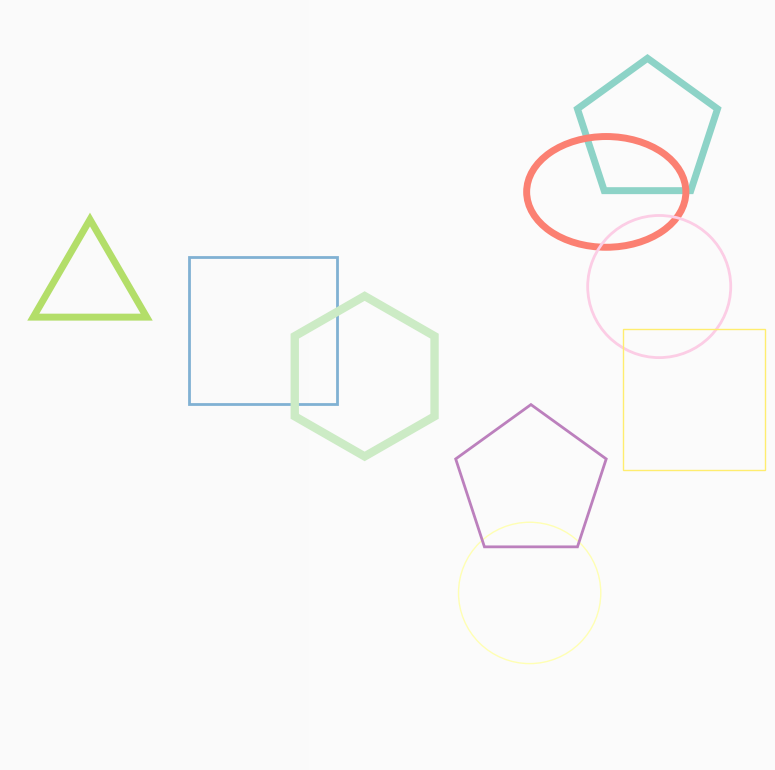[{"shape": "pentagon", "thickness": 2.5, "radius": 0.48, "center": [0.835, 0.829]}, {"shape": "circle", "thickness": 0.5, "radius": 0.46, "center": [0.683, 0.23]}, {"shape": "oval", "thickness": 2.5, "radius": 0.51, "center": [0.782, 0.751]}, {"shape": "square", "thickness": 1, "radius": 0.48, "center": [0.339, 0.571]}, {"shape": "triangle", "thickness": 2.5, "radius": 0.42, "center": [0.116, 0.63]}, {"shape": "circle", "thickness": 1, "radius": 0.46, "center": [0.851, 0.628]}, {"shape": "pentagon", "thickness": 1, "radius": 0.51, "center": [0.685, 0.372]}, {"shape": "hexagon", "thickness": 3, "radius": 0.52, "center": [0.471, 0.511]}, {"shape": "square", "thickness": 0.5, "radius": 0.46, "center": [0.895, 0.482]}]